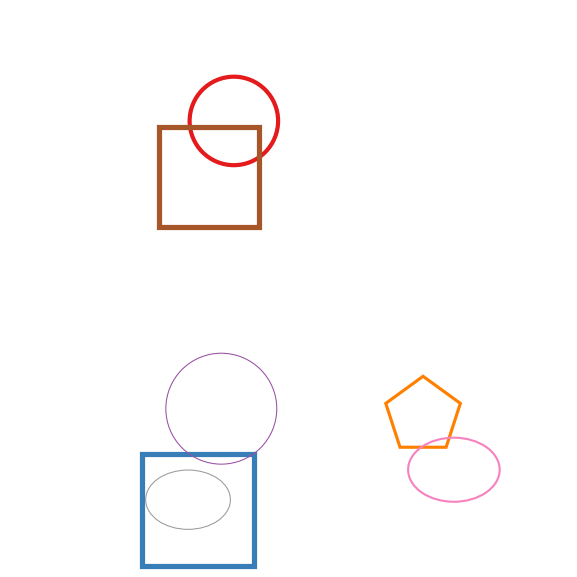[{"shape": "circle", "thickness": 2, "radius": 0.38, "center": [0.405, 0.79]}, {"shape": "square", "thickness": 2.5, "radius": 0.49, "center": [0.343, 0.116]}, {"shape": "circle", "thickness": 0.5, "radius": 0.48, "center": [0.383, 0.291]}, {"shape": "pentagon", "thickness": 1.5, "radius": 0.34, "center": [0.733, 0.28]}, {"shape": "square", "thickness": 2.5, "radius": 0.44, "center": [0.362, 0.692]}, {"shape": "oval", "thickness": 1, "radius": 0.4, "center": [0.786, 0.186]}, {"shape": "oval", "thickness": 0.5, "radius": 0.37, "center": [0.326, 0.134]}]